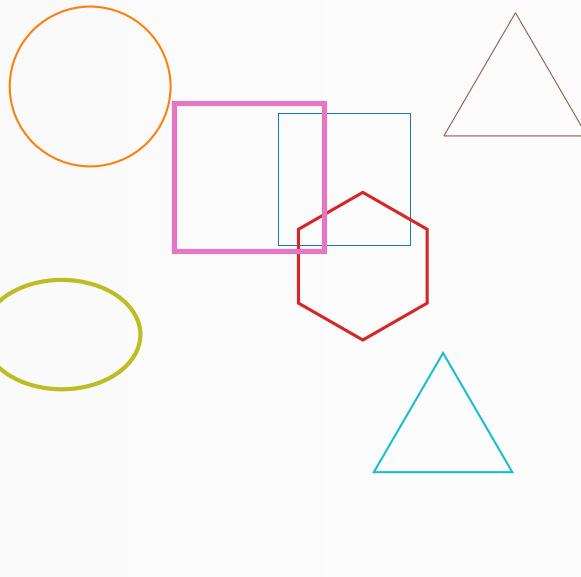[{"shape": "square", "thickness": 0.5, "radius": 0.57, "center": [0.592, 0.689]}, {"shape": "circle", "thickness": 1, "radius": 0.69, "center": [0.155, 0.849]}, {"shape": "hexagon", "thickness": 1.5, "radius": 0.64, "center": [0.624, 0.538]}, {"shape": "triangle", "thickness": 0.5, "radius": 0.71, "center": [0.887, 0.835]}, {"shape": "square", "thickness": 2.5, "radius": 0.64, "center": [0.428, 0.693]}, {"shape": "oval", "thickness": 2, "radius": 0.68, "center": [0.106, 0.42]}, {"shape": "triangle", "thickness": 1, "radius": 0.69, "center": [0.762, 0.25]}]